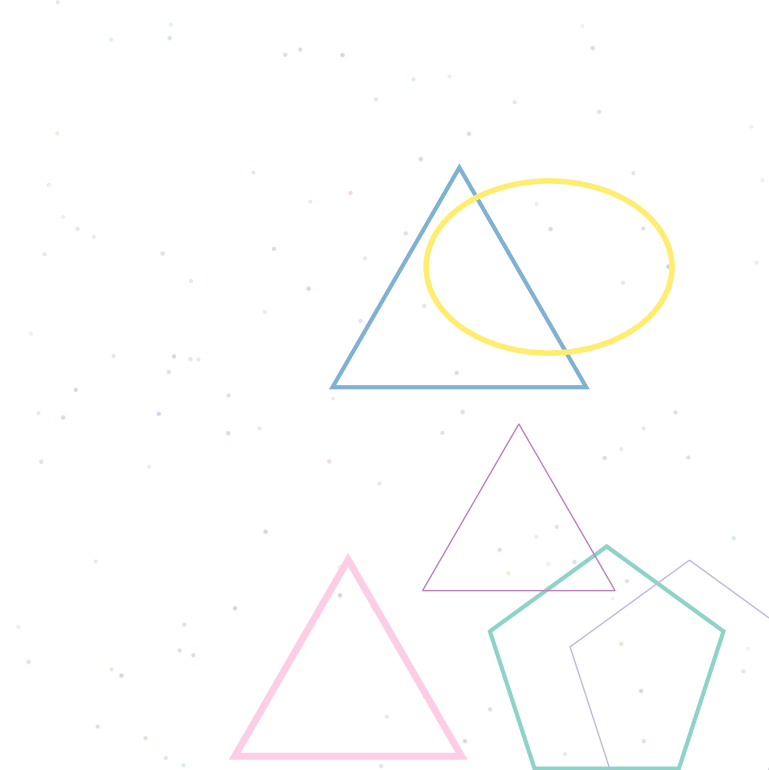[{"shape": "pentagon", "thickness": 1.5, "radius": 0.8, "center": [0.788, 0.131]}, {"shape": "pentagon", "thickness": 0.5, "radius": 0.81, "center": [0.895, 0.11]}, {"shape": "triangle", "thickness": 1.5, "radius": 0.95, "center": [0.597, 0.592]}, {"shape": "triangle", "thickness": 2.5, "radius": 0.85, "center": [0.452, 0.103]}, {"shape": "triangle", "thickness": 0.5, "radius": 0.72, "center": [0.674, 0.305]}, {"shape": "oval", "thickness": 2, "radius": 0.8, "center": [0.713, 0.653]}]